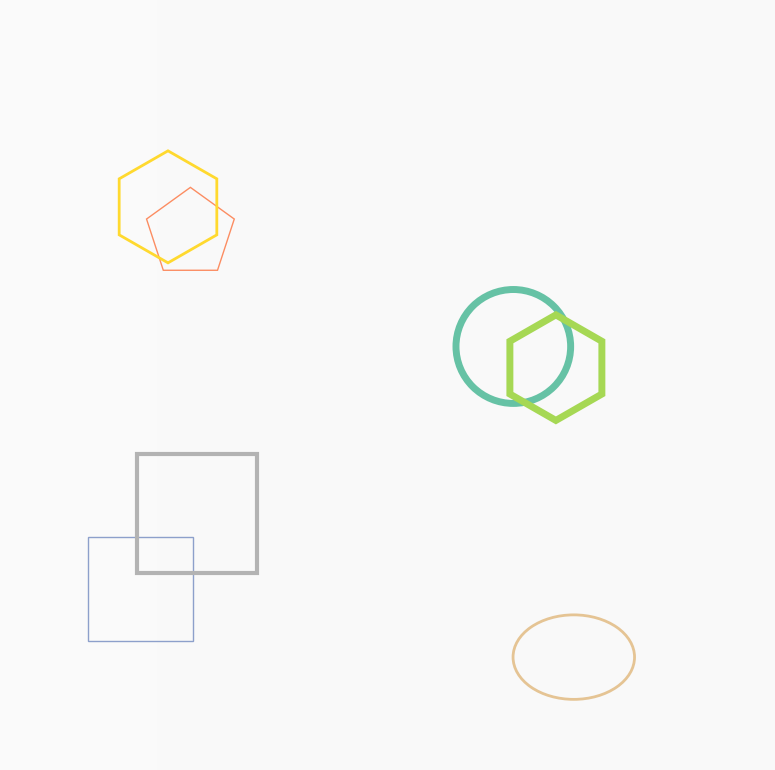[{"shape": "circle", "thickness": 2.5, "radius": 0.37, "center": [0.662, 0.55]}, {"shape": "pentagon", "thickness": 0.5, "radius": 0.3, "center": [0.246, 0.697]}, {"shape": "square", "thickness": 0.5, "radius": 0.34, "center": [0.181, 0.235]}, {"shape": "hexagon", "thickness": 2.5, "radius": 0.34, "center": [0.717, 0.523]}, {"shape": "hexagon", "thickness": 1, "radius": 0.36, "center": [0.217, 0.731]}, {"shape": "oval", "thickness": 1, "radius": 0.39, "center": [0.74, 0.147]}, {"shape": "square", "thickness": 1.5, "radius": 0.39, "center": [0.254, 0.333]}]